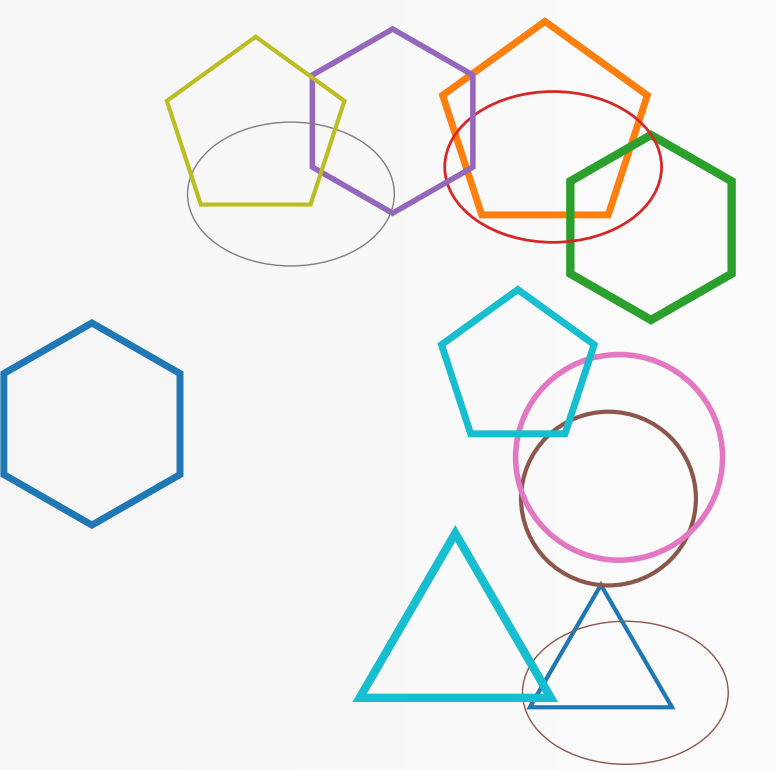[{"shape": "triangle", "thickness": 1.5, "radius": 0.53, "center": [0.775, 0.134]}, {"shape": "hexagon", "thickness": 2.5, "radius": 0.66, "center": [0.119, 0.449]}, {"shape": "pentagon", "thickness": 2.5, "radius": 0.69, "center": [0.703, 0.833]}, {"shape": "hexagon", "thickness": 3, "radius": 0.6, "center": [0.84, 0.705]}, {"shape": "oval", "thickness": 1, "radius": 0.7, "center": [0.714, 0.783]}, {"shape": "hexagon", "thickness": 2, "radius": 0.6, "center": [0.507, 0.843]}, {"shape": "circle", "thickness": 1.5, "radius": 0.56, "center": [0.785, 0.353]}, {"shape": "oval", "thickness": 0.5, "radius": 0.66, "center": [0.807, 0.1]}, {"shape": "circle", "thickness": 2, "radius": 0.67, "center": [0.799, 0.406]}, {"shape": "oval", "thickness": 0.5, "radius": 0.67, "center": [0.375, 0.748]}, {"shape": "pentagon", "thickness": 1.5, "radius": 0.6, "center": [0.33, 0.832]}, {"shape": "triangle", "thickness": 3, "radius": 0.71, "center": [0.587, 0.165]}, {"shape": "pentagon", "thickness": 2.5, "radius": 0.52, "center": [0.668, 0.52]}]